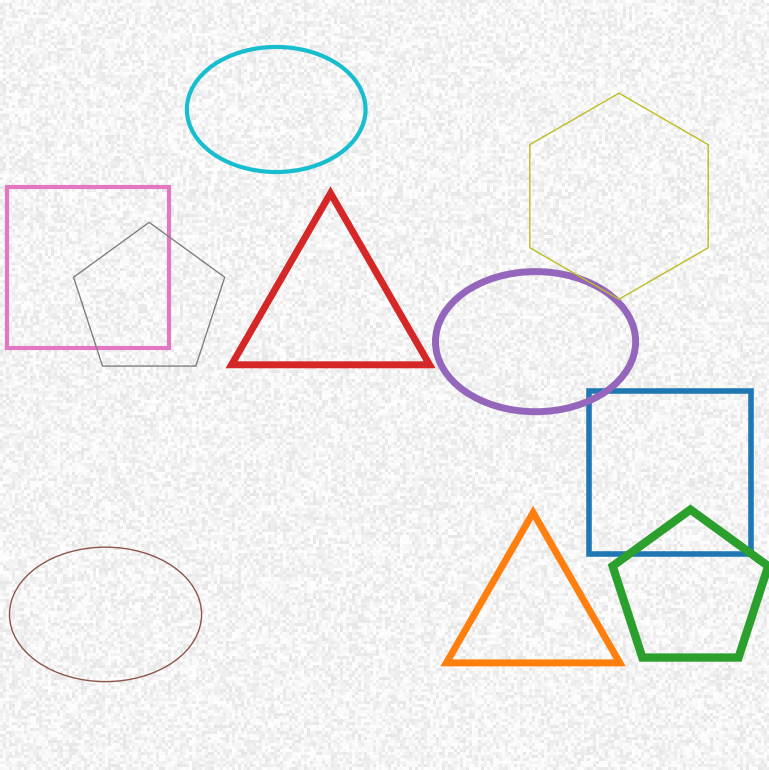[{"shape": "square", "thickness": 2, "radius": 0.53, "center": [0.87, 0.387]}, {"shape": "triangle", "thickness": 2.5, "radius": 0.65, "center": [0.692, 0.204]}, {"shape": "pentagon", "thickness": 3, "radius": 0.53, "center": [0.897, 0.232]}, {"shape": "triangle", "thickness": 2.5, "radius": 0.74, "center": [0.429, 0.601]}, {"shape": "oval", "thickness": 2.5, "radius": 0.65, "center": [0.696, 0.556]}, {"shape": "oval", "thickness": 0.5, "radius": 0.62, "center": [0.137, 0.202]}, {"shape": "square", "thickness": 1.5, "radius": 0.52, "center": [0.114, 0.653]}, {"shape": "pentagon", "thickness": 0.5, "radius": 0.52, "center": [0.194, 0.608]}, {"shape": "hexagon", "thickness": 0.5, "radius": 0.67, "center": [0.804, 0.745]}, {"shape": "oval", "thickness": 1.5, "radius": 0.58, "center": [0.359, 0.858]}]